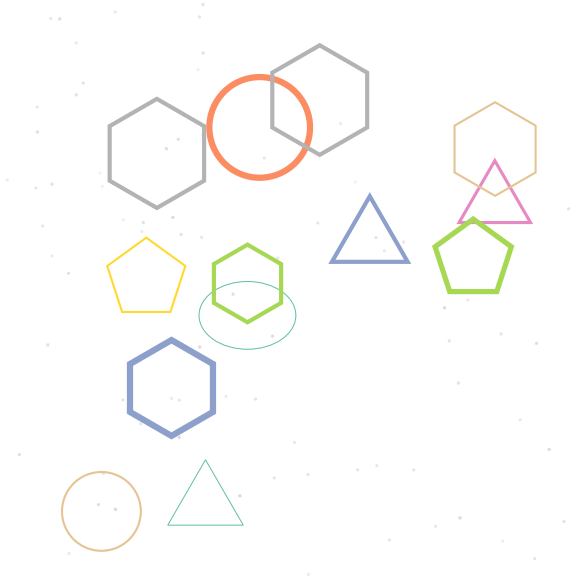[{"shape": "triangle", "thickness": 0.5, "radius": 0.38, "center": [0.356, 0.128]}, {"shape": "oval", "thickness": 0.5, "radius": 0.42, "center": [0.428, 0.453]}, {"shape": "circle", "thickness": 3, "radius": 0.44, "center": [0.45, 0.779]}, {"shape": "triangle", "thickness": 2, "radius": 0.38, "center": [0.64, 0.584]}, {"shape": "hexagon", "thickness": 3, "radius": 0.41, "center": [0.297, 0.327]}, {"shape": "triangle", "thickness": 1.5, "radius": 0.36, "center": [0.857, 0.649]}, {"shape": "pentagon", "thickness": 2.5, "radius": 0.35, "center": [0.819, 0.55]}, {"shape": "hexagon", "thickness": 2, "radius": 0.34, "center": [0.429, 0.508]}, {"shape": "pentagon", "thickness": 1, "radius": 0.36, "center": [0.253, 0.517]}, {"shape": "circle", "thickness": 1, "radius": 0.34, "center": [0.176, 0.114]}, {"shape": "hexagon", "thickness": 1, "radius": 0.41, "center": [0.857, 0.741]}, {"shape": "hexagon", "thickness": 2, "radius": 0.47, "center": [0.554, 0.826]}, {"shape": "hexagon", "thickness": 2, "radius": 0.47, "center": [0.272, 0.733]}]